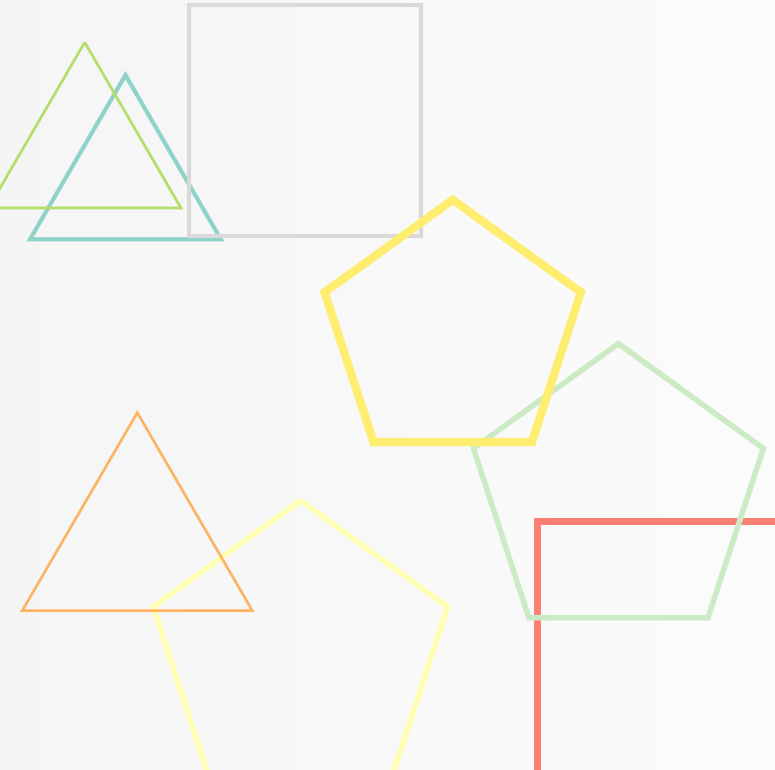[{"shape": "triangle", "thickness": 1.5, "radius": 0.71, "center": [0.162, 0.76]}, {"shape": "pentagon", "thickness": 2, "radius": 1.0, "center": [0.388, 0.15]}, {"shape": "square", "thickness": 2.5, "radius": 0.93, "center": [0.879, 0.138]}, {"shape": "triangle", "thickness": 1, "radius": 0.86, "center": [0.177, 0.293]}, {"shape": "triangle", "thickness": 1, "radius": 0.72, "center": [0.109, 0.802]}, {"shape": "square", "thickness": 1.5, "radius": 0.75, "center": [0.394, 0.843]}, {"shape": "pentagon", "thickness": 2, "radius": 0.98, "center": [0.798, 0.357]}, {"shape": "pentagon", "thickness": 3, "radius": 0.87, "center": [0.584, 0.567]}]